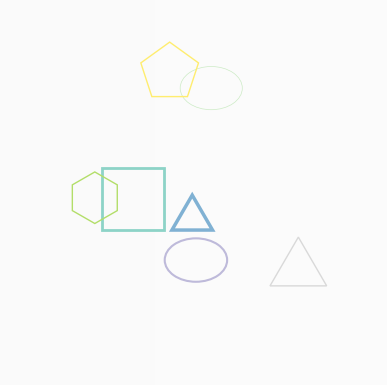[{"shape": "square", "thickness": 2, "radius": 0.4, "center": [0.343, 0.484]}, {"shape": "oval", "thickness": 1.5, "radius": 0.4, "center": [0.506, 0.325]}, {"shape": "triangle", "thickness": 2.5, "radius": 0.3, "center": [0.496, 0.433]}, {"shape": "hexagon", "thickness": 1, "radius": 0.33, "center": [0.245, 0.486]}, {"shape": "triangle", "thickness": 1, "radius": 0.42, "center": [0.77, 0.3]}, {"shape": "oval", "thickness": 0.5, "radius": 0.4, "center": [0.545, 0.771]}, {"shape": "pentagon", "thickness": 1, "radius": 0.39, "center": [0.438, 0.812]}]